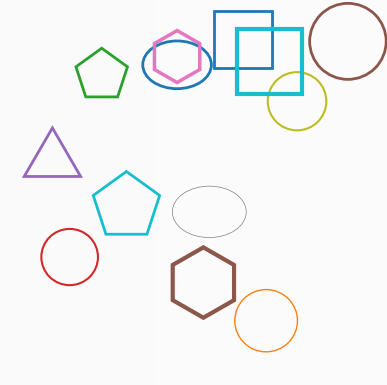[{"shape": "oval", "thickness": 2, "radius": 0.44, "center": [0.457, 0.832]}, {"shape": "square", "thickness": 2, "radius": 0.37, "center": [0.627, 0.897]}, {"shape": "circle", "thickness": 1, "radius": 0.4, "center": [0.687, 0.167]}, {"shape": "pentagon", "thickness": 2, "radius": 0.35, "center": [0.262, 0.805]}, {"shape": "circle", "thickness": 1.5, "radius": 0.37, "center": [0.18, 0.332]}, {"shape": "triangle", "thickness": 2, "radius": 0.42, "center": [0.135, 0.584]}, {"shape": "circle", "thickness": 2, "radius": 0.49, "center": [0.898, 0.893]}, {"shape": "hexagon", "thickness": 3, "radius": 0.46, "center": [0.525, 0.266]}, {"shape": "hexagon", "thickness": 2.5, "radius": 0.34, "center": [0.457, 0.853]}, {"shape": "oval", "thickness": 0.5, "radius": 0.48, "center": [0.54, 0.45]}, {"shape": "circle", "thickness": 1.5, "radius": 0.38, "center": [0.767, 0.737]}, {"shape": "pentagon", "thickness": 2, "radius": 0.45, "center": [0.326, 0.464]}, {"shape": "square", "thickness": 3, "radius": 0.42, "center": [0.695, 0.84]}]